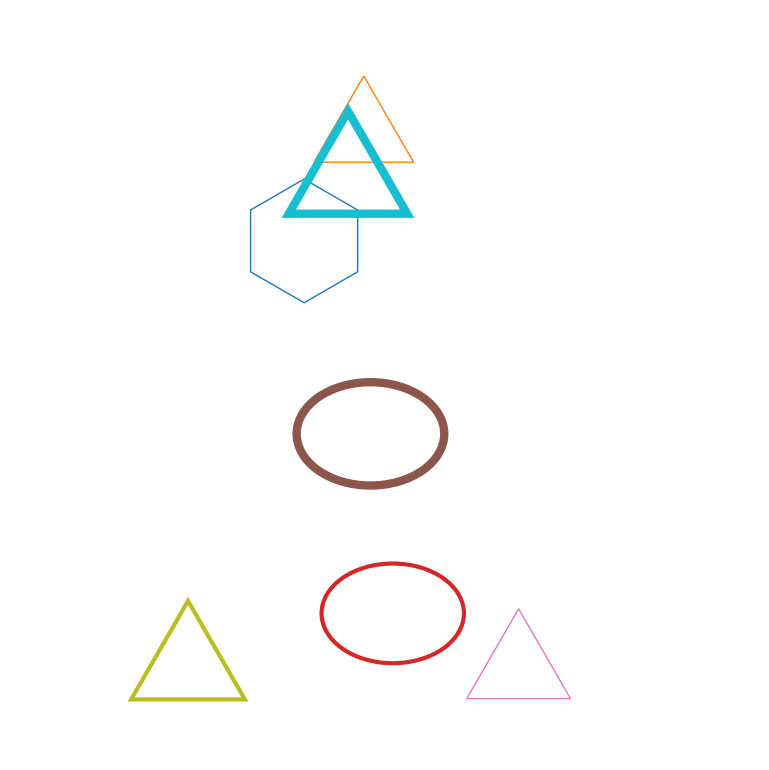[{"shape": "hexagon", "thickness": 0.5, "radius": 0.4, "center": [0.395, 0.687]}, {"shape": "triangle", "thickness": 0.5, "radius": 0.37, "center": [0.472, 0.827]}, {"shape": "oval", "thickness": 1.5, "radius": 0.46, "center": [0.51, 0.203]}, {"shape": "oval", "thickness": 3, "radius": 0.48, "center": [0.481, 0.437]}, {"shape": "triangle", "thickness": 0.5, "radius": 0.39, "center": [0.674, 0.132]}, {"shape": "triangle", "thickness": 1.5, "radius": 0.43, "center": [0.244, 0.134]}, {"shape": "triangle", "thickness": 3, "radius": 0.44, "center": [0.452, 0.767]}]